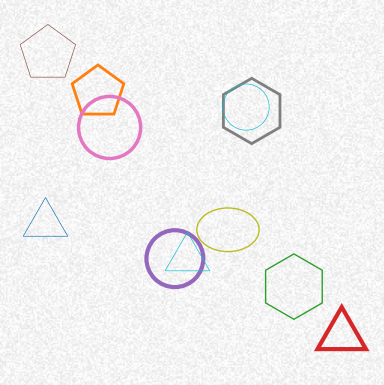[{"shape": "triangle", "thickness": 0.5, "radius": 0.33, "center": [0.118, 0.42]}, {"shape": "pentagon", "thickness": 2, "radius": 0.35, "center": [0.255, 0.761]}, {"shape": "hexagon", "thickness": 1, "radius": 0.42, "center": [0.763, 0.256]}, {"shape": "triangle", "thickness": 3, "radius": 0.36, "center": [0.888, 0.13]}, {"shape": "circle", "thickness": 3, "radius": 0.37, "center": [0.454, 0.328]}, {"shape": "pentagon", "thickness": 0.5, "radius": 0.38, "center": [0.124, 0.861]}, {"shape": "circle", "thickness": 2.5, "radius": 0.4, "center": [0.285, 0.669]}, {"shape": "hexagon", "thickness": 2, "radius": 0.42, "center": [0.654, 0.712]}, {"shape": "oval", "thickness": 1, "radius": 0.4, "center": [0.592, 0.403]}, {"shape": "triangle", "thickness": 0.5, "radius": 0.33, "center": [0.487, 0.33]}, {"shape": "circle", "thickness": 0.5, "radius": 0.3, "center": [0.639, 0.722]}]